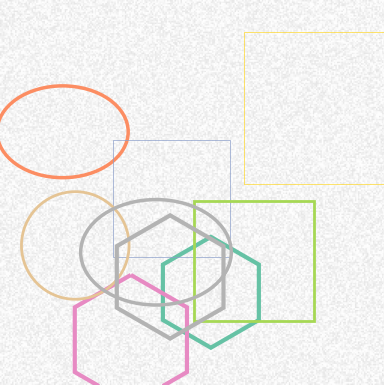[{"shape": "hexagon", "thickness": 3, "radius": 0.72, "center": [0.548, 0.241]}, {"shape": "oval", "thickness": 2.5, "radius": 0.85, "center": [0.163, 0.658]}, {"shape": "square", "thickness": 0.5, "radius": 0.76, "center": [0.446, 0.485]}, {"shape": "hexagon", "thickness": 3, "radius": 0.84, "center": [0.34, 0.118]}, {"shape": "square", "thickness": 2, "radius": 0.78, "center": [0.66, 0.322]}, {"shape": "square", "thickness": 0.5, "radius": 0.99, "center": [0.831, 0.719]}, {"shape": "circle", "thickness": 2, "radius": 0.7, "center": [0.195, 0.362]}, {"shape": "hexagon", "thickness": 3, "radius": 0.8, "center": [0.442, 0.281]}, {"shape": "oval", "thickness": 2.5, "radius": 0.98, "center": [0.405, 0.345]}]